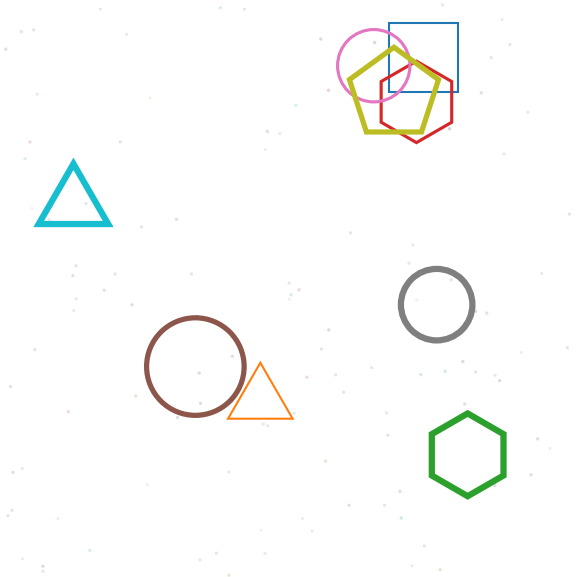[{"shape": "square", "thickness": 1, "radius": 0.3, "center": [0.734, 0.899]}, {"shape": "triangle", "thickness": 1, "radius": 0.32, "center": [0.451, 0.306]}, {"shape": "hexagon", "thickness": 3, "radius": 0.36, "center": [0.81, 0.212]}, {"shape": "hexagon", "thickness": 1.5, "radius": 0.35, "center": [0.721, 0.823]}, {"shape": "circle", "thickness": 2.5, "radius": 0.42, "center": [0.338, 0.364]}, {"shape": "circle", "thickness": 1.5, "radius": 0.31, "center": [0.647, 0.885]}, {"shape": "circle", "thickness": 3, "radius": 0.31, "center": [0.756, 0.472]}, {"shape": "pentagon", "thickness": 2.5, "radius": 0.41, "center": [0.682, 0.836]}, {"shape": "triangle", "thickness": 3, "radius": 0.35, "center": [0.127, 0.646]}]